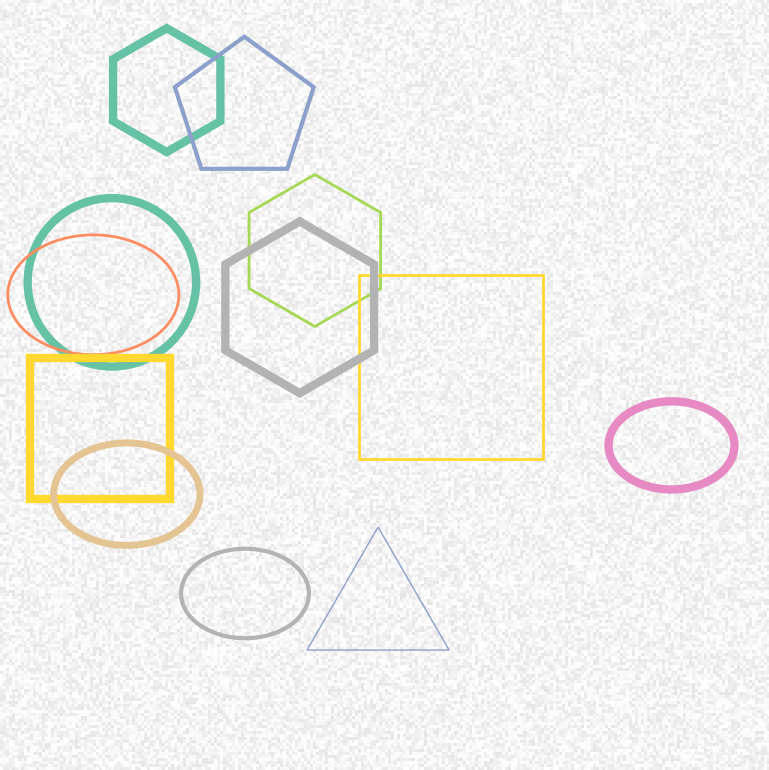[{"shape": "circle", "thickness": 3, "radius": 0.55, "center": [0.145, 0.633]}, {"shape": "hexagon", "thickness": 3, "radius": 0.4, "center": [0.217, 0.883]}, {"shape": "oval", "thickness": 1, "radius": 0.56, "center": [0.121, 0.617]}, {"shape": "pentagon", "thickness": 1.5, "radius": 0.47, "center": [0.317, 0.857]}, {"shape": "triangle", "thickness": 0.5, "radius": 0.53, "center": [0.491, 0.209]}, {"shape": "oval", "thickness": 3, "radius": 0.41, "center": [0.872, 0.422]}, {"shape": "hexagon", "thickness": 1, "radius": 0.49, "center": [0.409, 0.675]}, {"shape": "square", "thickness": 3, "radius": 0.46, "center": [0.13, 0.444]}, {"shape": "square", "thickness": 1, "radius": 0.6, "center": [0.586, 0.523]}, {"shape": "oval", "thickness": 2.5, "radius": 0.48, "center": [0.165, 0.358]}, {"shape": "hexagon", "thickness": 3, "radius": 0.56, "center": [0.389, 0.601]}, {"shape": "oval", "thickness": 1.5, "radius": 0.42, "center": [0.318, 0.229]}]